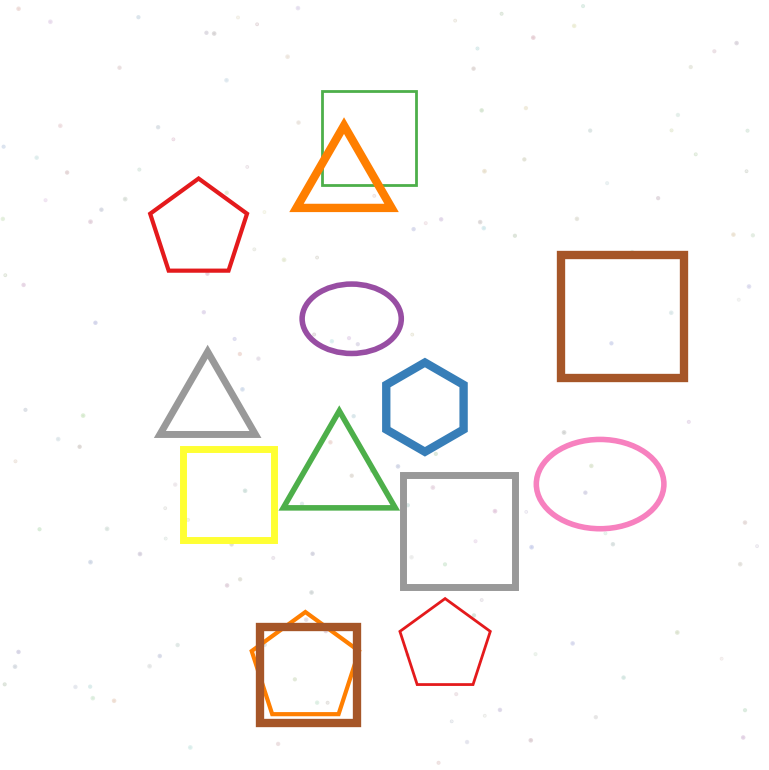[{"shape": "pentagon", "thickness": 1, "radius": 0.31, "center": [0.578, 0.161]}, {"shape": "pentagon", "thickness": 1.5, "radius": 0.33, "center": [0.258, 0.702]}, {"shape": "hexagon", "thickness": 3, "radius": 0.29, "center": [0.552, 0.471]}, {"shape": "square", "thickness": 1, "radius": 0.31, "center": [0.479, 0.82]}, {"shape": "triangle", "thickness": 2, "radius": 0.42, "center": [0.441, 0.382]}, {"shape": "oval", "thickness": 2, "radius": 0.32, "center": [0.457, 0.586]}, {"shape": "triangle", "thickness": 3, "radius": 0.36, "center": [0.447, 0.766]}, {"shape": "pentagon", "thickness": 1.5, "radius": 0.37, "center": [0.397, 0.132]}, {"shape": "square", "thickness": 2.5, "radius": 0.3, "center": [0.297, 0.357]}, {"shape": "square", "thickness": 3, "radius": 0.4, "center": [0.809, 0.589]}, {"shape": "square", "thickness": 3, "radius": 0.31, "center": [0.401, 0.123]}, {"shape": "oval", "thickness": 2, "radius": 0.41, "center": [0.779, 0.371]}, {"shape": "triangle", "thickness": 2.5, "radius": 0.36, "center": [0.27, 0.472]}, {"shape": "square", "thickness": 2.5, "radius": 0.36, "center": [0.596, 0.31]}]